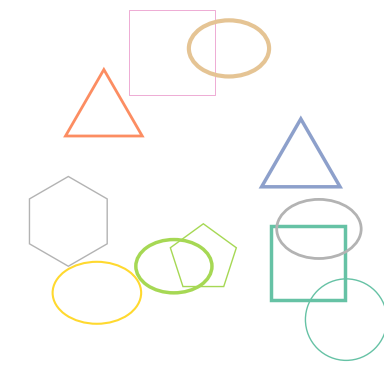[{"shape": "circle", "thickness": 1, "radius": 0.53, "center": [0.899, 0.17]}, {"shape": "square", "thickness": 2.5, "radius": 0.48, "center": [0.801, 0.317]}, {"shape": "triangle", "thickness": 2, "radius": 0.58, "center": [0.27, 0.704]}, {"shape": "triangle", "thickness": 2.5, "radius": 0.59, "center": [0.781, 0.574]}, {"shape": "square", "thickness": 0.5, "radius": 0.56, "center": [0.447, 0.864]}, {"shape": "oval", "thickness": 2.5, "radius": 0.49, "center": [0.452, 0.309]}, {"shape": "pentagon", "thickness": 1, "radius": 0.45, "center": [0.528, 0.329]}, {"shape": "oval", "thickness": 1.5, "radius": 0.57, "center": [0.252, 0.239]}, {"shape": "oval", "thickness": 3, "radius": 0.52, "center": [0.595, 0.874]}, {"shape": "hexagon", "thickness": 1, "radius": 0.58, "center": [0.177, 0.425]}, {"shape": "oval", "thickness": 2, "radius": 0.55, "center": [0.828, 0.405]}]